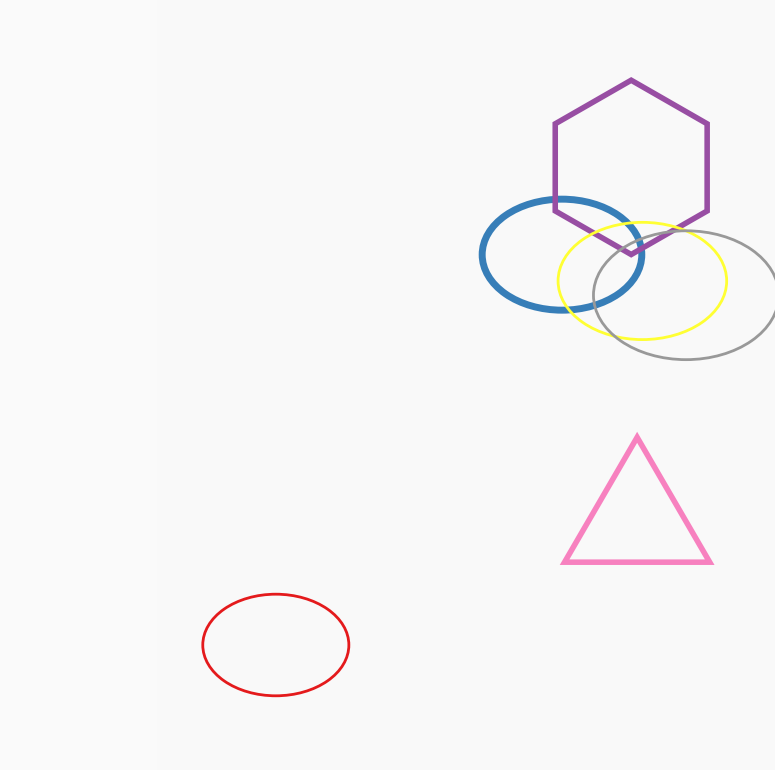[{"shape": "oval", "thickness": 1, "radius": 0.47, "center": [0.356, 0.162]}, {"shape": "oval", "thickness": 2.5, "radius": 0.51, "center": [0.725, 0.669]}, {"shape": "hexagon", "thickness": 2, "radius": 0.57, "center": [0.814, 0.783]}, {"shape": "oval", "thickness": 1, "radius": 0.54, "center": [0.829, 0.635]}, {"shape": "triangle", "thickness": 2, "radius": 0.54, "center": [0.822, 0.324]}, {"shape": "oval", "thickness": 1, "radius": 0.6, "center": [0.885, 0.617]}]